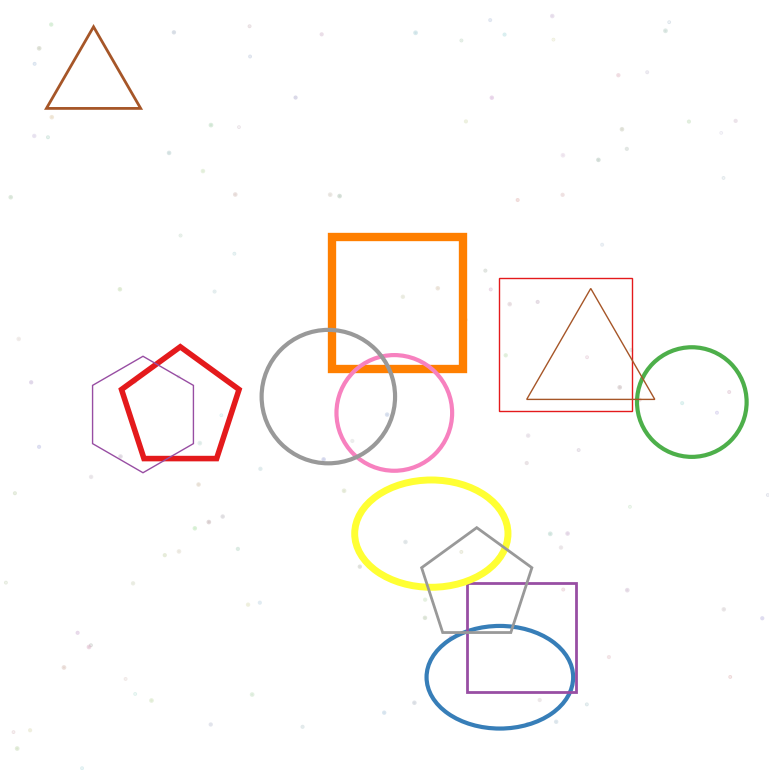[{"shape": "pentagon", "thickness": 2, "radius": 0.4, "center": [0.234, 0.469]}, {"shape": "square", "thickness": 0.5, "radius": 0.43, "center": [0.734, 0.552]}, {"shape": "oval", "thickness": 1.5, "radius": 0.48, "center": [0.649, 0.12]}, {"shape": "circle", "thickness": 1.5, "radius": 0.36, "center": [0.898, 0.478]}, {"shape": "square", "thickness": 1, "radius": 0.35, "center": [0.677, 0.172]}, {"shape": "hexagon", "thickness": 0.5, "radius": 0.38, "center": [0.186, 0.462]}, {"shape": "square", "thickness": 3, "radius": 0.43, "center": [0.516, 0.606]}, {"shape": "oval", "thickness": 2.5, "radius": 0.5, "center": [0.56, 0.307]}, {"shape": "triangle", "thickness": 1, "radius": 0.35, "center": [0.121, 0.895]}, {"shape": "triangle", "thickness": 0.5, "radius": 0.48, "center": [0.767, 0.529]}, {"shape": "circle", "thickness": 1.5, "radius": 0.38, "center": [0.512, 0.464]}, {"shape": "circle", "thickness": 1.5, "radius": 0.43, "center": [0.426, 0.485]}, {"shape": "pentagon", "thickness": 1, "radius": 0.38, "center": [0.619, 0.239]}]